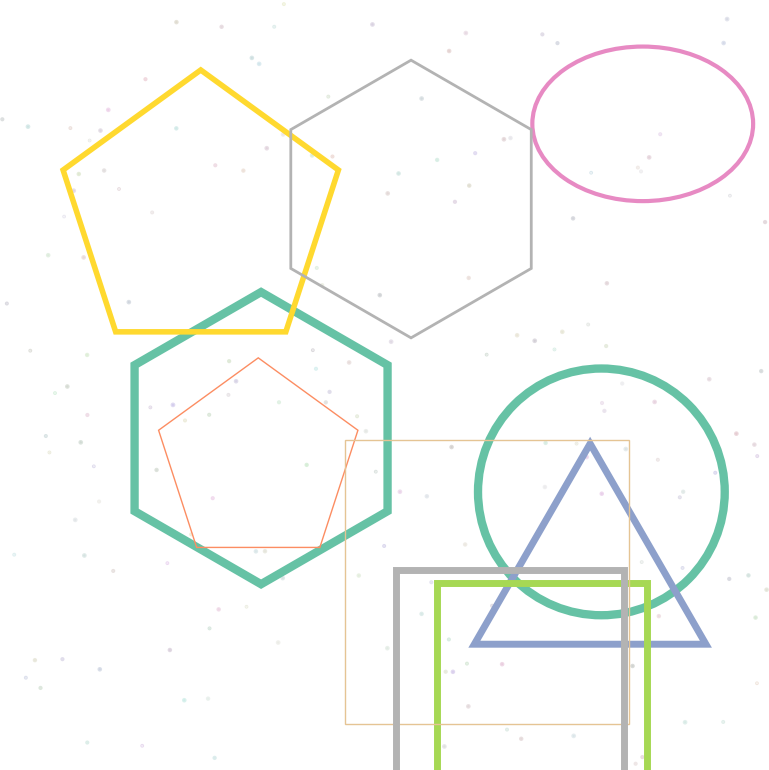[{"shape": "circle", "thickness": 3, "radius": 0.8, "center": [0.781, 0.361]}, {"shape": "hexagon", "thickness": 3, "radius": 0.95, "center": [0.339, 0.431]}, {"shape": "pentagon", "thickness": 0.5, "radius": 0.68, "center": [0.335, 0.399]}, {"shape": "triangle", "thickness": 2.5, "radius": 0.87, "center": [0.766, 0.25]}, {"shape": "oval", "thickness": 1.5, "radius": 0.72, "center": [0.835, 0.839]}, {"shape": "square", "thickness": 2.5, "radius": 0.68, "center": [0.704, 0.107]}, {"shape": "pentagon", "thickness": 2, "radius": 0.94, "center": [0.261, 0.721]}, {"shape": "square", "thickness": 0.5, "radius": 0.92, "center": [0.632, 0.244]}, {"shape": "hexagon", "thickness": 1, "radius": 0.9, "center": [0.534, 0.742]}, {"shape": "square", "thickness": 2.5, "radius": 0.74, "center": [0.662, 0.111]}]